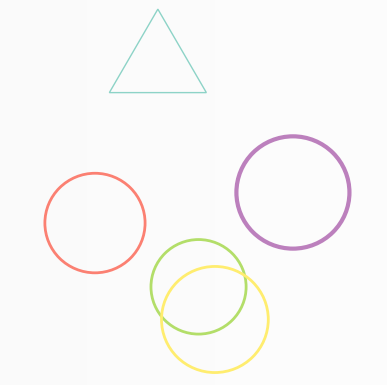[{"shape": "triangle", "thickness": 1, "radius": 0.72, "center": [0.407, 0.832]}, {"shape": "circle", "thickness": 2, "radius": 0.65, "center": [0.245, 0.421]}, {"shape": "circle", "thickness": 2, "radius": 0.61, "center": [0.512, 0.255]}, {"shape": "circle", "thickness": 3, "radius": 0.73, "center": [0.756, 0.5]}, {"shape": "circle", "thickness": 2, "radius": 0.69, "center": [0.555, 0.17]}]